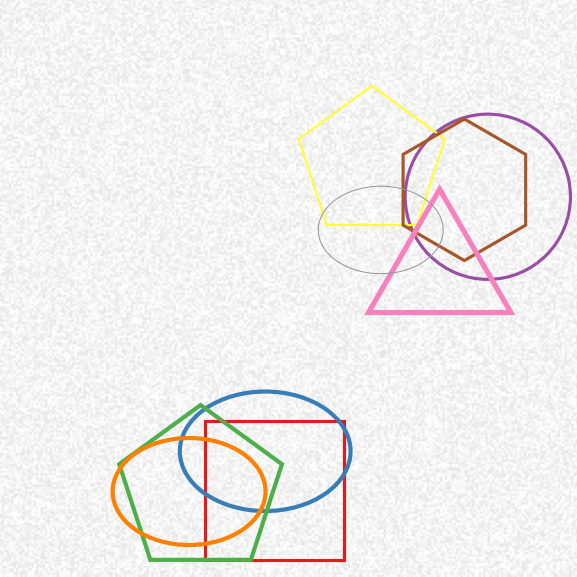[{"shape": "square", "thickness": 1.5, "radius": 0.6, "center": [0.475, 0.15]}, {"shape": "oval", "thickness": 2, "radius": 0.74, "center": [0.459, 0.218]}, {"shape": "pentagon", "thickness": 2, "radius": 0.74, "center": [0.347, 0.15]}, {"shape": "circle", "thickness": 1.5, "radius": 0.72, "center": [0.845, 0.658]}, {"shape": "oval", "thickness": 2, "radius": 0.66, "center": [0.327, 0.148]}, {"shape": "pentagon", "thickness": 1, "radius": 0.67, "center": [0.644, 0.717]}, {"shape": "hexagon", "thickness": 1.5, "radius": 0.61, "center": [0.804, 0.671]}, {"shape": "triangle", "thickness": 2.5, "radius": 0.71, "center": [0.761, 0.529]}, {"shape": "oval", "thickness": 0.5, "radius": 0.54, "center": [0.659, 0.601]}]